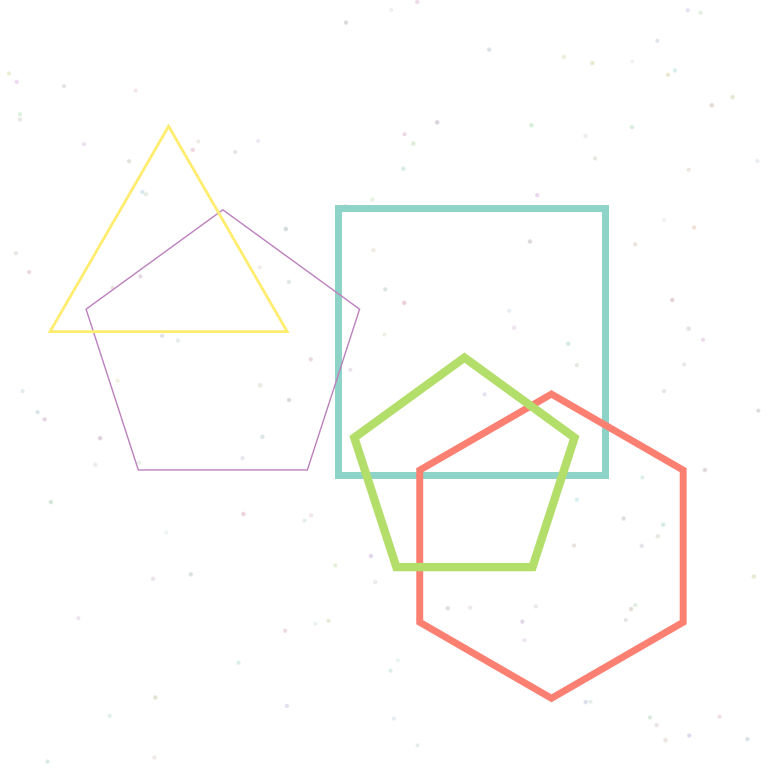[{"shape": "square", "thickness": 2.5, "radius": 0.87, "center": [0.612, 0.556]}, {"shape": "hexagon", "thickness": 2.5, "radius": 0.99, "center": [0.716, 0.291]}, {"shape": "pentagon", "thickness": 3, "radius": 0.75, "center": [0.603, 0.385]}, {"shape": "pentagon", "thickness": 0.5, "radius": 0.93, "center": [0.289, 0.541]}, {"shape": "triangle", "thickness": 1, "radius": 0.89, "center": [0.219, 0.658]}]